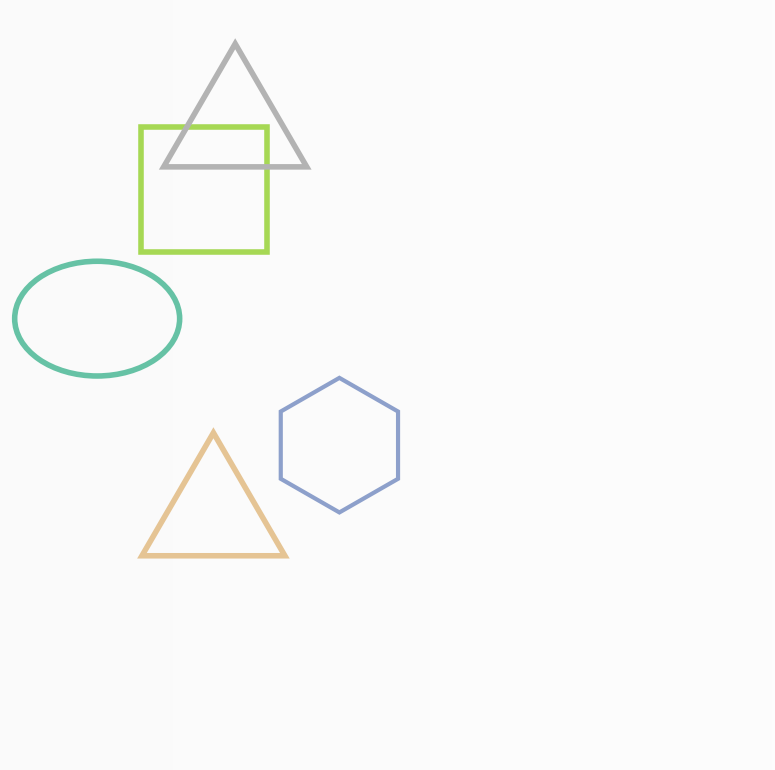[{"shape": "oval", "thickness": 2, "radius": 0.53, "center": [0.125, 0.586]}, {"shape": "hexagon", "thickness": 1.5, "radius": 0.44, "center": [0.438, 0.422]}, {"shape": "square", "thickness": 2, "radius": 0.41, "center": [0.264, 0.753]}, {"shape": "triangle", "thickness": 2, "radius": 0.53, "center": [0.275, 0.331]}, {"shape": "triangle", "thickness": 2, "radius": 0.53, "center": [0.303, 0.837]}]